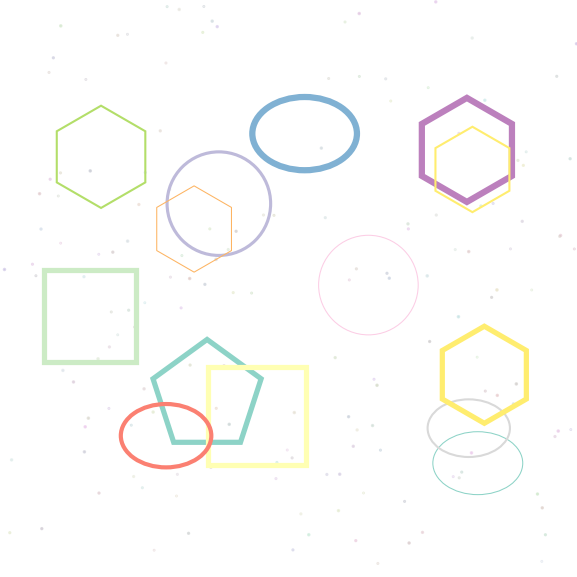[{"shape": "pentagon", "thickness": 2.5, "radius": 0.49, "center": [0.359, 0.313]}, {"shape": "oval", "thickness": 0.5, "radius": 0.39, "center": [0.827, 0.197]}, {"shape": "square", "thickness": 2.5, "radius": 0.43, "center": [0.445, 0.278]}, {"shape": "circle", "thickness": 1.5, "radius": 0.45, "center": [0.379, 0.647]}, {"shape": "oval", "thickness": 2, "radius": 0.39, "center": [0.288, 0.245]}, {"shape": "oval", "thickness": 3, "radius": 0.45, "center": [0.528, 0.768]}, {"shape": "hexagon", "thickness": 0.5, "radius": 0.37, "center": [0.336, 0.603]}, {"shape": "hexagon", "thickness": 1, "radius": 0.44, "center": [0.175, 0.728]}, {"shape": "circle", "thickness": 0.5, "radius": 0.43, "center": [0.638, 0.506]}, {"shape": "oval", "thickness": 1, "radius": 0.36, "center": [0.812, 0.258]}, {"shape": "hexagon", "thickness": 3, "radius": 0.45, "center": [0.808, 0.74]}, {"shape": "square", "thickness": 2.5, "radius": 0.4, "center": [0.156, 0.452]}, {"shape": "hexagon", "thickness": 1, "radius": 0.37, "center": [0.818, 0.706]}, {"shape": "hexagon", "thickness": 2.5, "radius": 0.42, "center": [0.839, 0.35]}]